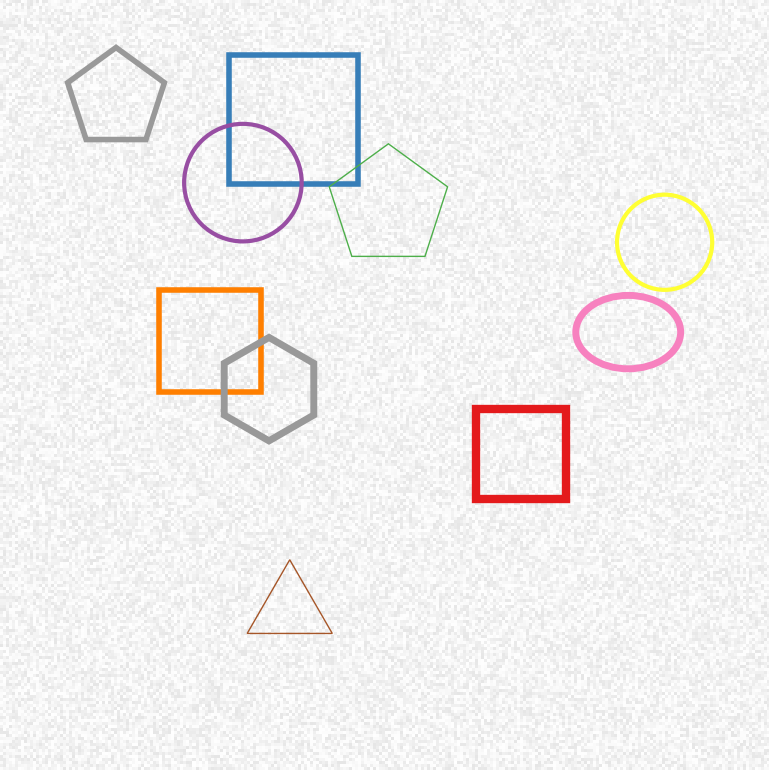[{"shape": "square", "thickness": 3, "radius": 0.29, "center": [0.677, 0.41]}, {"shape": "square", "thickness": 2, "radius": 0.42, "center": [0.381, 0.844]}, {"shape": "pentagon", "thickness": 0.5, "radius": 0.4, "center": [0.504, 0.732]}, {"shape": "circle", "thickness": 1.5, "radius": 0.38, "center": [0.315, 0.763]}, {"shape": "square", "thickness": 2, "radius": 0.33, "center": [0.273, 0.557]}, {"shape": "circle", "thickness": 1.5, "radius": 0.31, "center": [0.863, 0.685]}, {"shape": "triangle", "thickness": 0.5, "radius": 0.32, "center": [0.376, 0.209]}, {"shape": "oval", "thickness": 2.5, "radius": 0.34, "center": [0.816, 0.569]}, {"shape": "hexagon", "thickness": 2.5, "radius": 0.34, "center": [0.349, 0.495]}, {"shape": "pentagon", "thickness": 2, "radius": 0.33, "center": [0.151, 0.872]}]